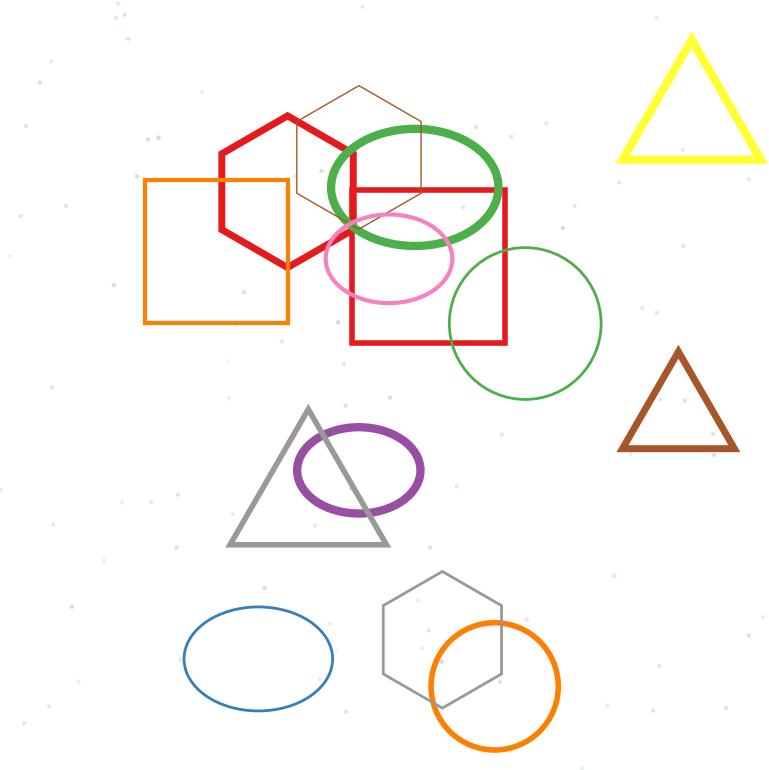[{"shape": "square", "thickness": 2, "radius": 0.5, "center": [0.557, 0.654]}, {"shape": "hexagon", "thickness": 2.5, "radius": 0.49, "center": [0.373, 0.751]}, {"shape": "oval", "thickness": 1, "radius": 0.48, "center": [0.335, 0.144]}, {"shape": "circle", "thickness": 1, "radius": 0.49, "center": [0.682, 0.58]}, {"shape": "oval", "thickness": 3, "radius": 0.54, "center": [0.539, 0.757]}, {"shape": "oval", "thickness": 3, "radius": 0.4, "center": [0.466, 0.389]}, {"shape": "circle", "thickness": 2, "radius": 0.41, "center": [0.642, 0.109]}, {"shape": "square", "thickness": 1.5, "radius": 0.47, "center": [0.281, 0.673]}, {"shape": "triangle", "thickness": 3, "radius": 0.52, "center": [0.898, 0.844]}, {"shape": "triangle", "thickness": 2.5, "radius": 0.42, "center": [0.881, 0.459]}, {"shape": "hexagon", "thickness": 0.5, "radius": 0.47, "center": [0.466, 0.796]}, {"shape": "oval", "thickness": 1.5, "radius": 0.41, "center": [0.505, 0.664]}, {"shape": "triangle", "thickness": 2, "radius": 0.59, "center": [0.4, 0.351]}, {"shape": "hexagon", "thickness": 1, "radius": 0.44, "center": [0.575, 0.169]}]